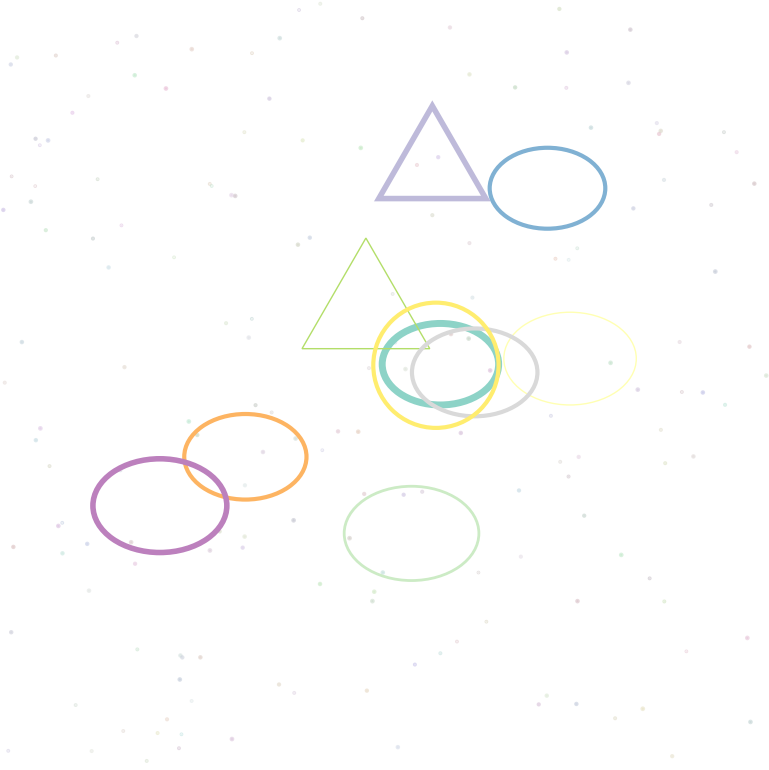[{"shape": "oval", "thickness": 2.5, "radius": 0.38, "center": [0.572, 0.527]}, {"shape": "oval", "thickness": 0.5, "radius": 0.43, "center": [0.74, 0.534]}, {"shape": "triangle", "thickness": 2, "radius": 0.4, "center": [0.561, 0.782]}, {"shape": "oval", "thickness": 1.5, "radius": 0.38, "center": [0.711, 0.756]}, {"shape": "oval", "thickness": 1.5, "radius": 0.4, "center": [0.319, 0.407]}, {"shape": "triangle", "thickness": 0.5, "radius": 0.48, "center": [0.475, 0.595]}, {"shape": "oval", "thickness": 1.5, "radius": 0.41, "center": [0.616, 0.516]}, {"shape": "oval", "thickness": 2, "radius": 0.43, "center": [0.208, 0.343]}, {"shape": "oval", "thickness": 1, "radius": 0.44, "center": [0.534, 0.307]}, {"shape": "circle", "thickness": 1.5, "radius": 0.41, "center": [0.566, 0.526]}]